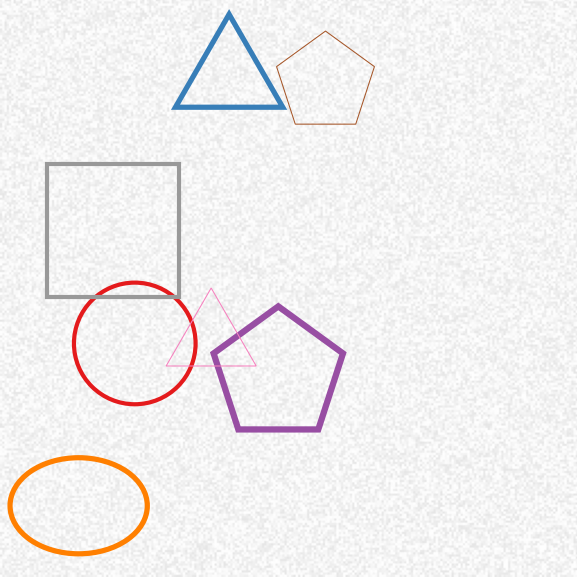[{"shape": "circle", "thickness": 2, "radius": 0.53, "center": [0.233, 0.404]}, {"shape": "triangle", "thickness": 2.5, "radius": 0.54, "center": [0.397, 0.867]}, {"shape": "pentagon", "thickness": 3, "radius": 0.59, "center": [0.482, 0.351]}, {"shape": "oval", "thickness": 2.5, "radius": 0.59, "center": [0.136, 0.123]}, {"shape": "pentagon", "thickness": 0.5, "radius": 0.45, "center": [0.564, 0.856]}, {"shape": "triangle", "thickness": 0.5, "radius": 0.45, "center": [0.366, 0.41]}, {"shape": "square", "thickness": 2, "radius": 0.57, "center": [0.195, 0.6]}]